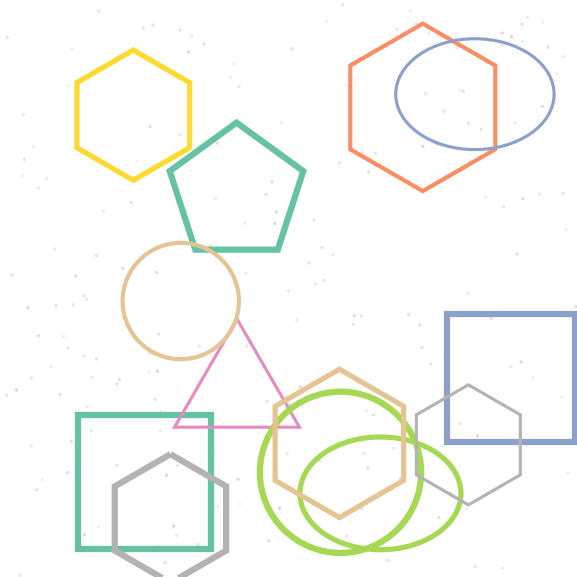[{"shape": "square", "thickness": 3, "radius": 0.58, "center": [0.25, 0.165]}, {"shape": "pentagon", "thickness": 3, "radius": 0.61, "center": [0.41, 0.665]}, {"shape": "hexagon", "thickness": 2, "radius": 0.72, "center": [0.732, 0.813]}, {"shape": "square", "thickness": 3, "radius": 0.56, "center": [0.885, 0.345]}, {"shape": "oval", "thickness": 1.5, "radius": 0.69, "center": [0.822, 0.836]}, {"shape": "triangle", "thickness": 1.5, "radius": 0.62, "center": [0.41, 0.322]}, {"shape": "circle", "thickness": 3, "radius": 0.7, "center": [0.59, 0.181]}, {"shape": "oval", "thickness": 2.5, "radius": 0.7, "center": [0.659, 0.145]}, {"shape": "hexagon", "thickness": 2.5, "radius": 0.56, "center": [0.231, 0.8]}, {"shape": "circle", "thickness": 2, "radius": 0.5, "center": [0.313, 0.478]}, {"shape": "hexagon", "thickness": 2.5, "radius": 0.64, "center": [0.588, 0.231]}, {"shape": "hexagon", "thickness": 1.5, "radius": 0.52, "center": [0.811, 0.229]}, {"shape": "hexagon", "thickness": 3, "radius": 0.56, "center": [0.295, 0.101]}]